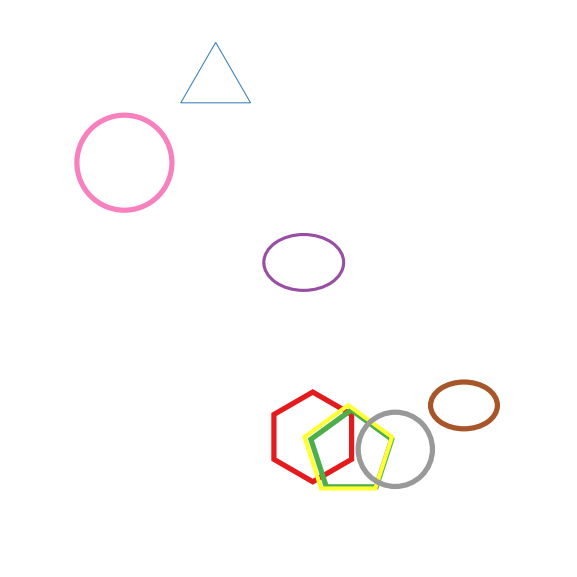[{"shape": "hexagon", "thickness": 2.5, "radius": 0.39, "center": [0.542, 0.243]}, {"shape": "triangle", "thickness": 0.5, "radius": 0.35, "center": [0.373, 0.856]}, {"shape": "pentagon", "thickness": 2.5, "radius": 0.37, "center": [0.608, 0.216]}, {"shape": "oval", "thickness": 1.5, "radius": 0.35, "center": [0.526, 0.545]}, {"shape": "pentagon", "thickness": 2, "radius": 0.4, "center": [0.603, 0.218]}, {"shape": "oval", "thickness": 2.5, "radius": 0.29, "center": [0.803, 0.297]}, {"shape": "circle", "thickness": 2.5, "radius": 0.41, "center": [0.215, 0.717]}, {"shape": "circle", "thickness": 2.5, "radius": 0.32, "center": [0.685, 0.221]}]